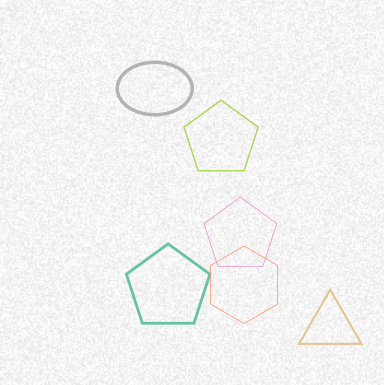[{"shape": "pentagon", "thickness": 2, "radius": 0.57, "center": [0.437, 0.253]}, {"shape": "hexagon", "thickness": 0.5, "radius": 0.5, "center": [0.634, 0.26]}, {"shape": "pentagon", "thickness": 0.5, "radius": 0.5, "center": [0.624, 0.389]}, {"shape": "pentagon", "thickness": 1, "radius": 0.51, "center": [0.574, 0.638]}, {"shape": "triangle", "thickness": 1.5, "radius": 0.47, "center": [0.858, 0.154]}, {"shape": "oval", "thickness": 2.5, "radius": 0.49, "center": [0.402, 0.77]}]